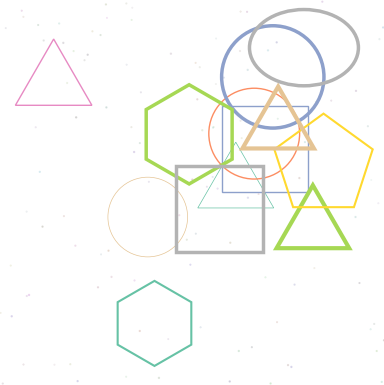[{"shape": "triangle", "thickness": 0.5, "radius": 0.57, "center": [0.612, 0.517]}, {"shape": "hexagon", "thickness": 1.5, "radius": 0.55, "center": [0.401, 0.16]}, {"shape": "circle", "thickness": 1, "radius": 0.59, "center": [0.66, 0.653]}, {"shape": "square", "thickness": 1, "radius": 0.56, "center": [0.688, 0.613]}, {"shape": "circle", "thickness": 2.5, "radius": 0.66, "center": [0.709, 0.8]}, {"shape": "triangle", "thickness": 1, "radius": 0.57, "center": [0.139, 0.784]}, {"shape": "hexagon", "thickness": 2.5, "radius": 0.64, "center": [0.491, 0.651]}, {"shape": "triangle", "thickness": 3, "radius": 0.54, "center": [0.813, 0.41]}, {"shape": "pentagon", "thickness": 1.5, "radius": 0.67, "center": [0.84, 0.571]}, {"shape": "circle", "thickness": 0.5, "radius": 0.52, "center": [0.384, 0.436]}, {"shape": "triangle", "thickness": 3, "radius": 0.54, "center": [0.723, 0.668]}, {"shape": "square", "thickness": 2.5, "radius": 0.56, "center": [0.57, 0.457]}, {"shape": "oval", "thickness": 2.5, "radius": 0.71, "center": [0.789, 0.876]}]